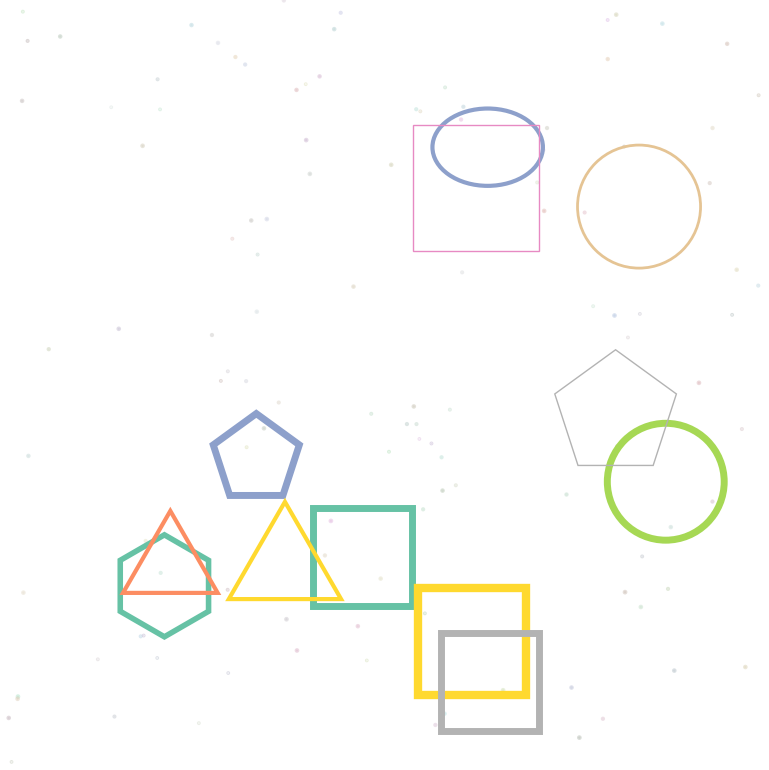[{"shape": "square", "thickness": 2.5, "radius": 0.32, "center": [0.471, 0.277]}, {"shape": "hexagon", "thickness": 2, "radius": 0.33, "center": [0.214, 0.239]}, {"shape": "triangle", "thickness": 1.5, "radius": 0.35, "center": [0.221, 0.265]}, {"shape": "pentagon", "thickness": 2.5, "radius": 0.29, "center": [0.333, 0.404]}, {"shape": "oval", "thickness": 1.5, "radius": 0.36, "center": [0.633, 0.809]}, {"shape": "square", "thickness": 0.5, "radius": 0.41, "center": [0.618, 0.756]}, {"shape": "circle", "thickness": 2.5, "radius": 0.38, "center": [0.865, 0.374]}, {"shape": "triangle", "thickness": 1.5, "radius": 0.42, "center": [0.37, 0.264]}, {"shape": "square", "thickness": 3, "radius": 0.35, "center": [0.613, 0.167]}, {"shape": "circle", "thickness": 1, "radius": 0.4, "center": [0.83, 0.732]}, {"shape": "square", "thickness": 2.5, "radius": 0.32, "center": [0.636, 0.114]}, {"shape": "pentagon", "thickness": 0.5, "radius": 0.42, "center": [0.799, 0.463]}]